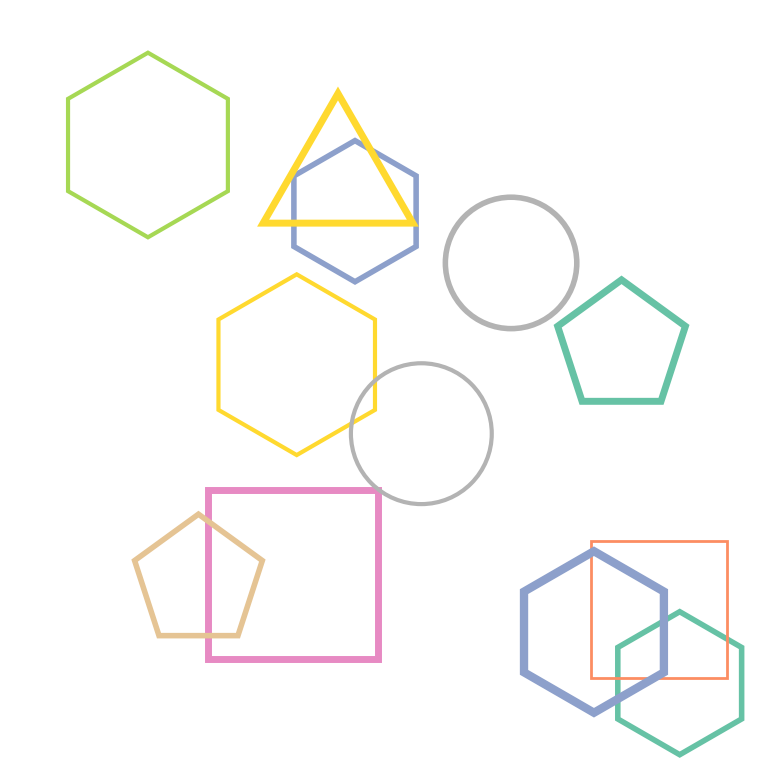[{"shape": "pentagon", "thickness": 2.5, "radius": 0.44, "center": [0.807, 0.549]}, {"shape": "hexagon", "thickness": 2, "radius": 0.46, "center": [0.883, 0.113]}, {"shape": "square", "thickness": 1, "radius": 0.44, "center": [0.856, 0.209]}, {"shape": "hexagon", "thickness": 3, "radius": 0.52, "center": [0.771, 0.179]}, {"shape": "hexagon", "thickness": 2, "radius": 0.46, "center": [0.461, 0.726]}, {"shape": "square", "thickness": 2.5, "radius": 0.55, "center": [0.381, 0.254]}, {"shape": "hexagon", "thickness": 1.5, "radius": 0.6, "center": [0.192, 0.812]}, {"shape": "hexagon", "thickness": 1.5, "radius": 0.59, "center": [0.385, 0.526]}, {"shape": "triangle", "thickness": 2.5, "radius": 0.56, "center": [0.439, 0.766]}, {"shape": "pentagon", "thickness": 2, "radius": 0.44, "center": [0.258, 0.245]}, {"shape": "circle", "thickness": 1.5, "radius": 0.46, "center": [0.547, 0.437]}, {"shape": "circle", "thickness": 2, "radius": 0.43, "center": [0.664, 0.659]}]